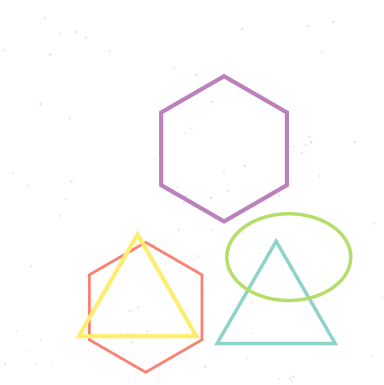[{"shape": "triangle", "thickness": 2.5, "radius": 0.89, "center": [0.717, 0.196]}, {"shape": "hexagon", "thickness": 2, "radius": 0.84, "center": [0.378, 0.202]}, {"shape": "oval", "thickness": 2.5, "radius": 0.8, "center": [0.75, 0.332]}, {"shape": "hexagon", "thickness": 3, "radius": 0.94, "center": [0.582, 0.613]}, {"shape": "triangle", "thickness": 3, "radius": 0.88, "center": [0.357, 0.215]}]